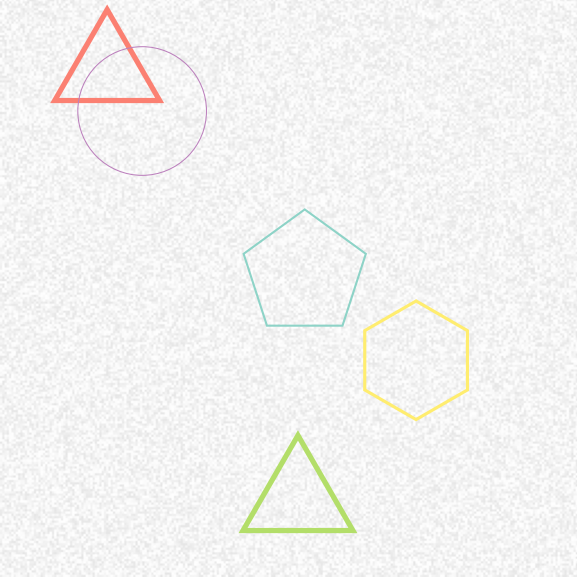[{"shape": "pentagon", "thickness": 1, "radius": 0.56, "center": [0.528, 0.525]}, {"shape": "triangle", "thickness": 2.5, "radius": 0.52, "center": [0.186, 0.878]}, {"shape": "triangle", "thickness": 2.5, "radius": 0.55, "center": [0.516, 0.135]}, {"shape": "circle", "thickness": 0.5, "radius": 0.56, "center": [0.246, 0.807]}, {"shape": "hexagon", "thickness": 1.5, "radius": 0.51, "center": [0.721, 0.375]}]